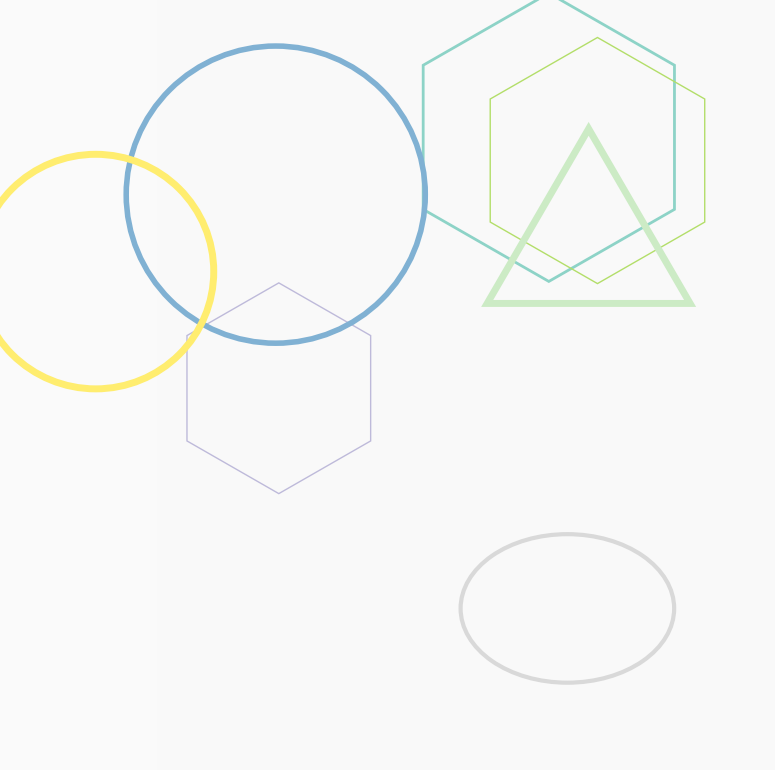[{"shape": "hexagon", "thickness": 1, "radius": 0.94, "center": [0.708, 0.822]}, {"shape": "hexagon", "thickness": 0.5, "radius": 0.68, "center": [0.36, 0.496]}, {"shape": "circle", "thickness": 2, "radius": 0.96, "center": [0.356, 0.747]}, {"shape": "hexagon", "thickness": 0.5, "radius": 0.8, "center": [0.771, 0.792]}, {"shape": "oval", "thickness": 1.5, "radius": 0.69, "center": [0.732, 0.21]}, {"shape": "triangle", "thickness": 2.5, "radius": 0.76, "center": [0.76, 0.682]}, {"shape": "circle", "thickness": 2.5, "radius": 0.76, "center": [0.123, 0.647]}]